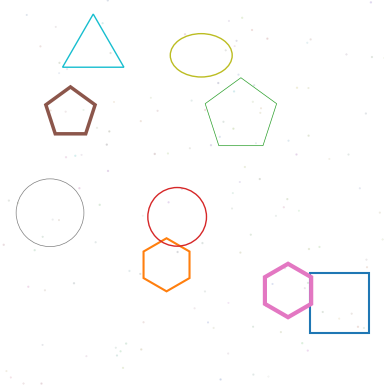[{"shape": "square", "thickness": 1.5, "radius": 0.39, "center": [0.882, 0.213]}, {"shape": "hexagon", "thickness": 1.5, "radius": 0.34, "center": [0.433, 0.312]}, {"shape": "pentagon", "thickness": 0.5, "radius": 0.49, "center": [0.626, 0.701]}, {"shape": "circle", "thickness": 1, "radius": 0.38, "center": [0.46, 0.437]}, {"shape": "pentagon", "thickness": 2.5, "radius": 0.34, "center": [0.183, 0.707]}, {"shape": "hexagon", "thickness": 3, "radius": 0.35, "center": [0.748, 0.245]}, {"shape": "circle", "thickness": 0.5, "radius": 0.44, "center": [0.13, 0.447]}, {"shape": "oval", "thickness": 1, "radius": 0.4, "center": [0.523, 0.856]}, {"shape": "triangle", "thickness": 1, "radius": 0.46, "center": [0.242, 0.871]}]